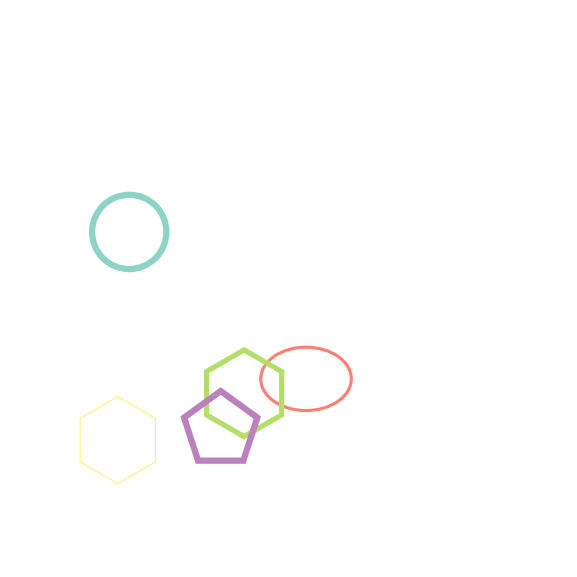[{"shape": "circle", "thickness": 3, "radius": 0.32, "center": [0.224, 0.598]}, {"shape": "oval", "thickness": 1.5, "radius": 0.39, "center": [0.53, 0.343]}, {"shape": "hexagon", "thickness": 2.5, "radius": 0.38, "center": [0.423, 0.318]}, {"shape": "pentagon", "thickness": 3, "radius": 0.33, "center": [0.382, 0.255]}, {"shape": "hexagon", "thickness": 0.5, "radius": 0.38, "center": [0.204, 0.237]}]